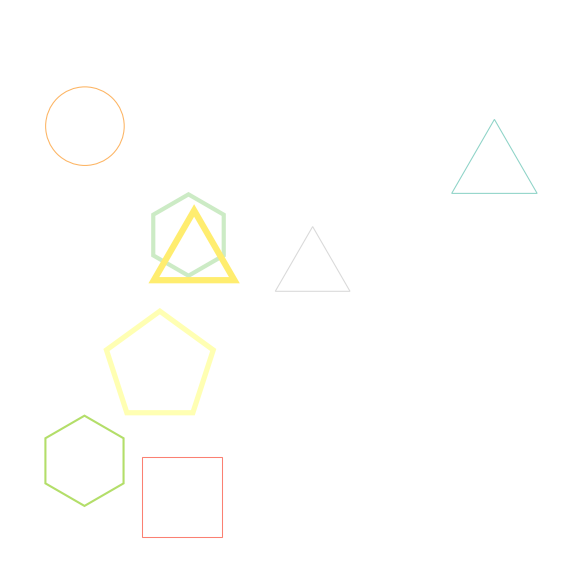[{"shape": "triangle", "thickness": 0.5, "radius": 0.43, "center": [0.856, 0.707]}, {"shape": "pentagon", "thickness": 2.5, "radius": 0.49, "center": [0.277, 0.363]}, {"shape": "square", "thickness": 0.5, "radius": 0.35, "center": [0.315, 0.139]}, {"shape": "circle", "thickness": 0.5, "radius": 0.34, "center": [0.147, 0.781]}, {"shape": "hexagon", "thickness": 1, "radius": 0.39, "center": [0.146, 0.201]}, {"shape": "triangle", "thickness": 0.5, "radius": 0.37, "center": [0.541, 0.532]}, {"shape": "hexagon", "thickness": 2, "radius": 0.35, "center": [0.326, 0.592]}, {"shape": "triangle", "thickness": 3, "radius": 0.4, "center": [0.336, 0.554]}]